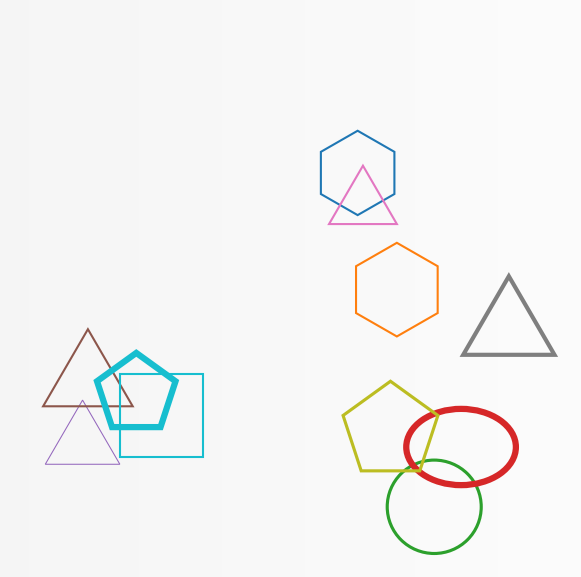[{"shape": "hexagon", "thickness": 1, "radius": 0.37, "center": [0.615, 0.7]}, {"shape": "hexagon", "thickness": 1, "radius": 0.41, "center": [0.683, 0.498]}, {"shape": "circle", "thickness": 1.5, "radius": 0.4, "center": [0.747, 0.122]}, {"shape": "oval", "thickness": 3, "radius": 0.47, "center": [0.793, 0.225]}, {"shape": "triangle", "thickness": 0.5, "radius": 0.37, "center": [0.142, 0.232]}, {"shape": "triangle", "thickness": 1, "radius": 0.44, "center": [0.151, 0.34]}, {"shape": "triangle", "thickness": 1, "radius": 0.34, "center": [0.624, 0.645]}, {"shape": "triangle", "thickness": 2, "radius": 0.45, "center": [0.875, 0.43]}, {"shape": "pentagon", "thickness": 1.5, "radius": 0.43, "center": [0.672, 0.253]}, {"shape": "pentagon", "thickness": 3, "radius": 0.36, "center": [0.234, 0.317]}, {"shape": "square", "thickness": 1, "radius": 0.36, "center": [0.278, 0.28]}]